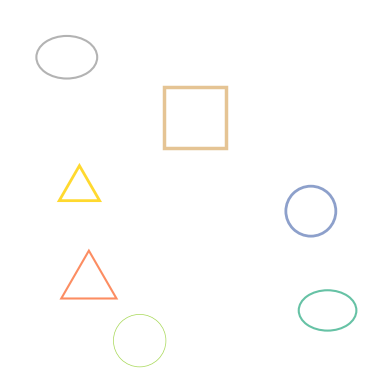[{"shape": "oval", "thickness": 1.5, "radius": 0.37, "center": [0.851, 0.194]}, {"shape": "triangle", "thickness": 1.5, "radius": 0.41, "center": [0.231, 0.266]}, {"shape": "circle", "thickness": 2, "radius": 0.32, "center": [0.807, 0.452]}, {"shape": "circle", "thickness": 0.5, "radius": 0.34, "center": [0.363, 0.115]}, {"shape": "triangle", "thickness": 2, "radius": 0.3, "center": [0.206, 0.509]}, {"shape": "square", "thickness": 2.5, "radius": 0.4, "center": [0.507, 0.695]}, {"shape": "oval", "thickness": 1.5, "radius": 0.39, "center": [0.173, 0.851]}]